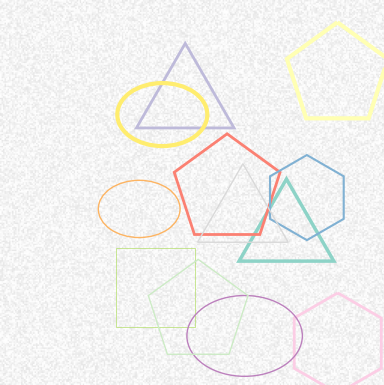[{"shape": "triangle", "thickness": 2.5, "radius": 0.71, "center": [0.744, 0.393]}, {"shape": "pentagon", "thickness": 3, "radius": 0.69, "center": [0.876, 0.804]}, {"shape": "triangle", "thickness": 2, "radius": 0.73, "center": [0.481, 0.741]}, {"shape": "pentagon", "thickness": 2, "radius": 0.72, "center": [0.59, 0.508]}, {"shape": "hexagon", "thickness": 1.5, "radius": 0.55, "center": [0.797, 0.487]}, {"shape": "oval", "thickness": 1, "radius": 0.53, "center": [0.362, 0.457]}, {"shape": "square", "thickness": 0.5, "radius": 0.51, "center": [0.403, 0.253]}, {"shape": "hexagon", "thickness": 2, "radius": 0.65, "center": [0.877, 0.109]}, {"shape": "triangle", "thickness": 1, "radius": 0.68, "center": [0.631, 0.439]}, {"shape": "oval", "thickness": 1, "radius": 0.75, "center": [0.635, 0.127]}, {"shape": "pentagon", "thickness": 1, "radius": 0.68, "center": [0.515, 0.19]}, {"shape": "oval", "thickness": 3, "radius": 0.58, "center": [0.422, 0.702]}]